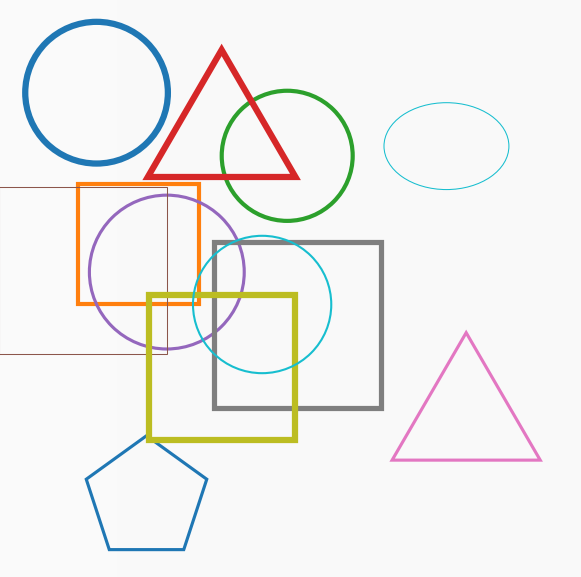[{"shape": "pentagon", "thickness": 1.5, "radius": 0.55, "center": [0.252, 0.136]}, {"shape": "circle", "thickness": 3, "radius": 0.61, "center": [0.166, 0.839]}, {"shape": "square", "thickness": 2, "radius": 0.52, "center": [0.239, 0.577]}, {"shape": "circle", "thickness": 2, "radius": 0.56, "center": [0.494, 0.729]}, {"shape": "triangle", "thickness": 3, "radius": 0.73, "center": [0.381, 0.766]}, {"shape": "circle", "thickness": 1.5, "radius": 0.67, "center": [0.287, 0.528]}, {"shape": "square", "thickness": 0.5, "radius": 0.72, "center": [0.143, 0.531]}, {"shape": "triangle", "thickness": 1.5, "radius": 0.74, "center": [0.802, 0.276]}, {"shape": "square", "thickness": 2.5, "radius": 0.72, "center": [0.512, 0.436]}, {"shape": "square", "thickness": 3, "radius": 0.63, "center": [0.382, 0.362]}, {"shape": "oval", "thickness": 0.5, "radius": 0.54, "center": [0.768, 0.746]}, {"shape": "circle", "thickness": 1, "radius": 0.59, "center": [0.451, 0.472]}]